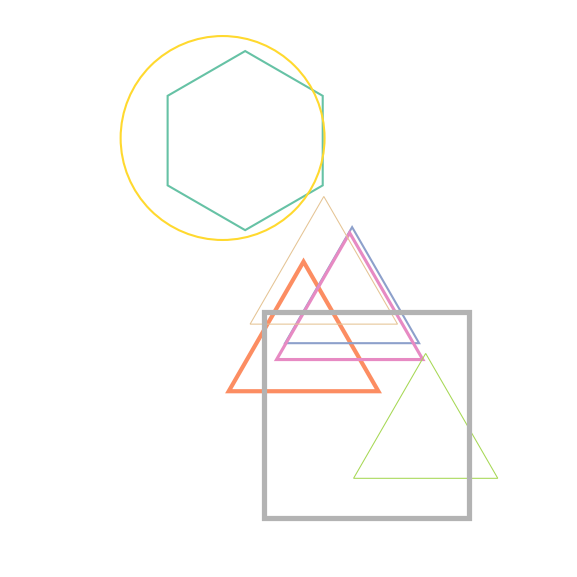[{"shape": "hexagon", "thickness": 1, "radius": 0.78, "center": [0.425, 0.756]}, {"shape": "triangle", "thickness": 2, "radius": 0.75, "center": [0.526, 0.396]}, {"shape": "triangle", "thickness": 1, "radius": 0.67, "center": [0.61, 0.472]}, {"shape": "triangle", "thickness": 1.5, "radius": 0.73, "center": [0.606, 0.45]}, {"shape": "triangle", "thickness": 0.5, "radius": 0.72, "center": [0.737, 0.243]}, {"shape": "circle", "thickness": 1, "radius": 0.88, "center": [0.385, 0.76]}, {"shape": "triangle", "thickness": 0.5, "radius": 0.74, "center": [0.561, 0.512]}, {"shape": "square", "thickness": 2.5, "radius": 0.89, "center": [0.635, 0.281]}]